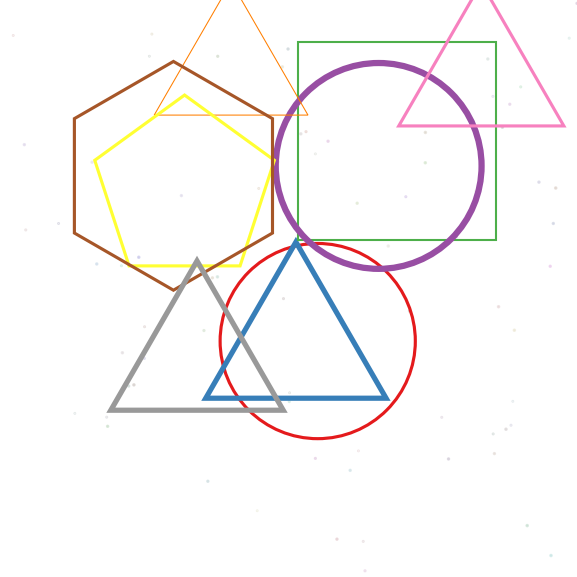[{"shape": "circle", "thickness": 1.5, "radius": 0.85, "center": [0.55, 0.409]}, {"shape": "triangle", "thickness": 2.5, "radius": 0.9, "center": [0.512, 0.4]}, {"shape": "square", "thickness": 1, "radius": 0.86, "center": [0.687, 0.754]}, {"shape": "circle", "thickness": 3, "radius": 0.89, "center": [0.656, 0.712]}, {"shape": "triangle", "thickness": 0.5, "radius": 0.77, "center": [0.4, 0.877]}, {"shape": "pentagon", "thickness": 1.5, "radius": 0.82, "center": [0.32, 0.671]}, {"shape": "hexagon", "thickness": 1.5, "radius": 0.99, "center": [0.3, 0.695]}, {"shape": "triangle", "thickness": 1.5, "radius": 0.83, "center": [0.833, 0.864]}, {"shape": "triangle", "thickness": 2.5, "radius": 0.86, "center": [0.341, 0.375]}]